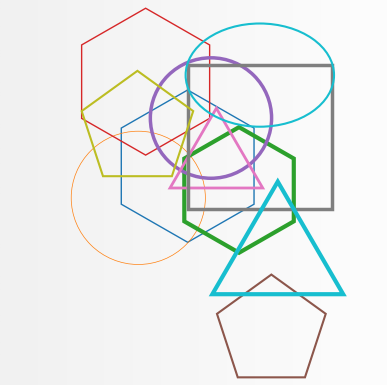[{"shape": "hexagon", "thickness": 1, "radius": 0.99, "center": [0.484, 0.568]}, {"shape": "circle", "thickness": 0.5, "radius": 0.87, "center": [0.357, 0.486]}, {"shape": "hexagon", "thickness": 3, "radius": 0.82, "center": [0.617, 0.507]}, {"shape": "hexagon", "thickness": 1, "radius": 0.95, "center": [0.376, 0.788]}, {"shape": "circle", "thickness": 2.5, "radius": 0.78, "center": [0.544, 0.693]}, {"shape": "pentagon", "thickness": 1.5, "radius": 0.74, "center": [0.7, 0.139]}, {"shape": "triangle", "thickness": 2, "radius": 0.69, "center": [0.558, 0.581]}, {"shape": "square", "thickness": 2.5, "radius": 0.93, "center": [0.671, 0.644]}, {"shape": "pentagon", "thickness": 1.5, "radius": 0.76, "center": [0.355, 0.665]}, {"shape": "oval", "thickness": 1.5, "radius": 0.96, "center": [0.671, 0.805]}, {"shape": "triangle", "thickness": 3, "radius": 0.97, "center": [0.717, 0.333]}]